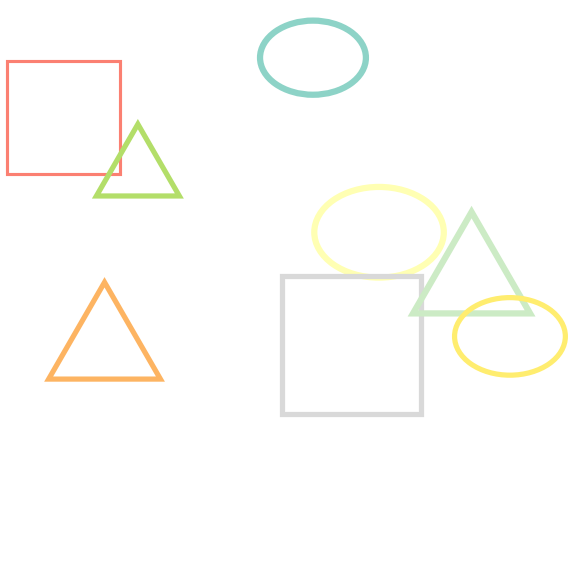[{"shape": "oval", "thickness": 3, "radius": 0.46, "center": [0.542, 0.899]}, {"shape": "oval", "thickness": 3, "radius": 0.56, "center": [0.656, 0.597]}, {"shape": "square", "thickness": 1.5, "radius": 0.49, "center": [0.11, 0.796]}, {"shape": "triangle", "thickness": 2.5, "radius": 0.56, "center": [0.181, 0.399]}, {"shape": "triangle", "thickness": 2.5, "radius": 0.41, "center": [0.239, 0.701]}, {"shape": "square", "thickness": 2.5, "radius": 0.6, "center": [0.609, 0.401]}, {"shape": "triangle", "thickness": 3, "radius": 0.58, "center": [0.817, 0.515]}, {"shape": "oval", "thickness": 2.5, "radius": 0.48, "center": [0.883, 0.417]}]